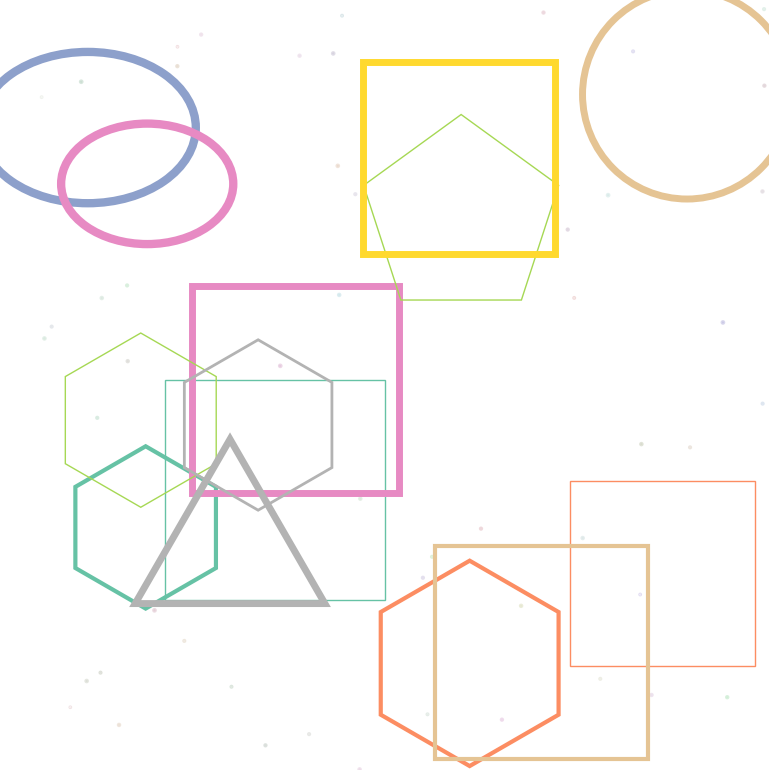[{"shape": "hexagon", "thickness": 1.5, "radius": 0.53, "center": [0.189, 0.315]}, {"shape": "square", "thickness": 0.5, "radius": 0.71, "center": [0.357, 0.364]}, {"shape": "hexagon", "thickness": 1.5, "radius": 0.67, "center": [0.61, 0.138]}, {"shape": "square", "thickness": 0.5, "radius": 0.6, "center": [0.86, 0.255]}, {"shape": "oval", "thickness": 3, "radius": 0.7, "center": [0.114, 0.834]}, {"shape": "oval", "thickness": 3, "radius": 0.56, "center": [0.191, 0.761]}, {"shape": "square", "thickness": 2.5, "radius": 0.67, "center": [0.384, 0.494]}, {"shape": "pentagon", "thickness": 0.5, "radius": 0.67, "center": [0.599, 0.718]}, {"shape": "hexagon", "thickness": 0.5, "radius": 0.57, "center": [0.183, 0.454]}, {"shape": "square", "thickness": 2.5, "radius": 0.62, "center": [0.596, 0.795]}, {"shape": "circle", "thickness": 2.5, "radius": 0.68, "center": [0.892, 0.877]}, {"shape": "square", "thickness": 1.5, "radius": 0.69, "center": [0.703, 0.152]}, {"shape": "hexagon", "thickness": 1, "radius": 0.55, "center": [0.335, 0.448]}, {"shape": "triangle", "thickness": 2.5, "radius": 0.71, "center": [0.299, 0.287]}]